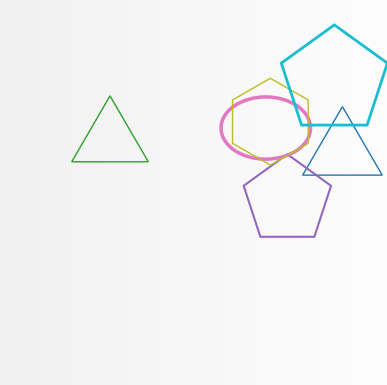[{"shape": "triangle", "thickness": 1, "radius": 0.59, "center": [0.884, 0.604]}, {"shape": "triangle", "thickness": 1, "radius": 0.57, "center": [0.284, 0.637]}, {"shape": "pentagon", "thickness": 1.5, "radius": 0.59, "center": [0.742, 0.481]}, {"shape": "oval", "thickness": 2.5, "radius": 0.58, "center": [0.686, 0.667]}, {"shape": "hexagon", "thickness": 1, "radius": 0.56, "center": [0.698, 0.684]}, {"shape": "pentagon", "thickness": 2, "radius": 0.72, "center": [0.863, 0.792]}]